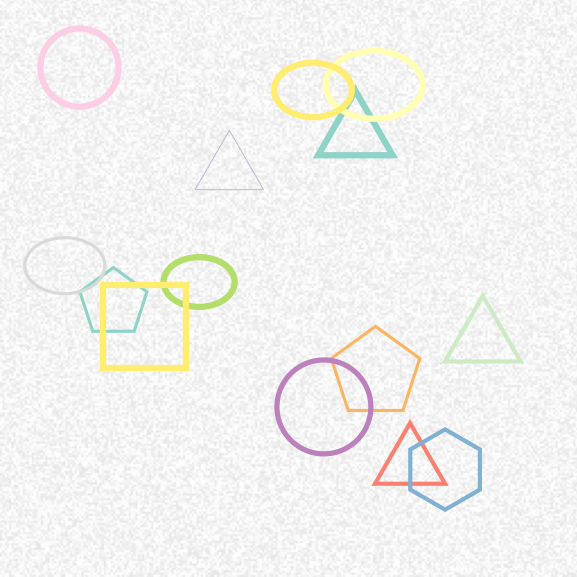[{"shape": "pentagon", "thickness": 1.5, "radius": 0.31, "center": [0.196, 0.475]}, {"shape": "triangle", "thickness": 3, "radius": 0.37, "center": [0.615, 0.768]}, {"shape": "oval", "thickness": 3, "radius": 0.42, "center": [0.648, 0.852]}, {"shape": "triangle", "thickness": 0.5, "radius": 0.34, "center": [0.397, 0.705]}, {"shape": "triangle", "thickness": 2, "radius": 0.35, "center": [0.71, 0.196]}, {"shape": "hexagon", "thickness": 2, "radius": 0.35, "center": [0.771, 0.186]}, {"shape": "pentagon", "thickness": 1.5, "radius": 0.4, "center": [0.65, 0.354]}, {"shape": "oval", "thickness": 3, "radius": 0.31, "center": [0.345, 0.511]}, {"shape": "circle", "thickness": 3, "radius": 0.34, "center": [0.138, 0.882]}, {"shape": "oval", "thickness": 1.5, "radius": 0.35, "center": [0.112, 0.539]}, {"shape": "circle", "thickness": 2.5, "radius": 0.41, "center": [0.561, 0.295]}, {"shape": "triangle", "thickness": 2, "radius": 0.38, "center": [0.836, 0.411]}, {"shape": "oval", "thickness": 3, "radius": 0.34, "center": [0.542, 0.843]}, {"shape": "square", "thickness": 3, "radius": 0.36, "center": [0.25, 0.433]}]